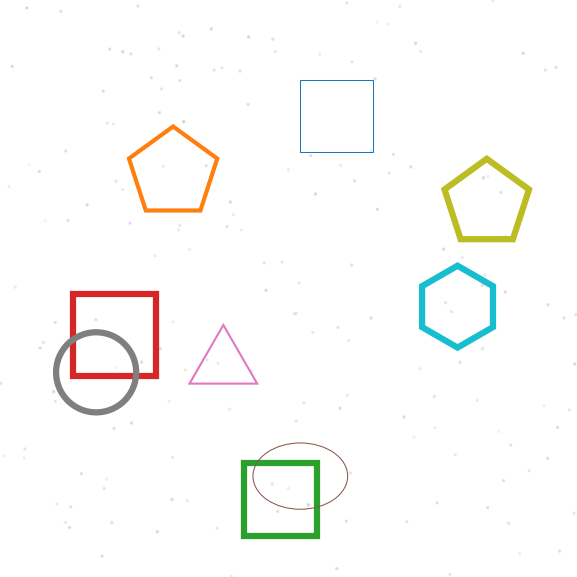[{"shape": "square", "thickness": 0.5, "radius": 0.31, "center": [0.583, 0.798]}, {"shape": "pentagon", "thickness": 2, "radius": 0.4, "center": [0.3, 0.7]}, {"shape": "square", "thickness": 3, "radius": 0.32, "center": [0.485, 0.134]}, {"shape": "square", "thickness": 3, "radius": 0.36, "center": [0.198, 0.419]}, {"shape": "oval", "thickness": 0.5, "radius": 0.41, "center": [0.52, 0.175]}, {"shape": "triangle", "thickness": 1, "radius": 0.34, "center": [0.387, 0.369]}, {"shape": "circle", "thickness": 3, "radius": 0.35, "center": [0.166, 0.354]}, {"shape": "pentagon", "thickness": 3, "radius": 0.38, "center": [0.843, 0.647]}, {"shape": "hexagon", "thickness": 3, "radius": 0.35, "center": [0.792, 0.468]}]